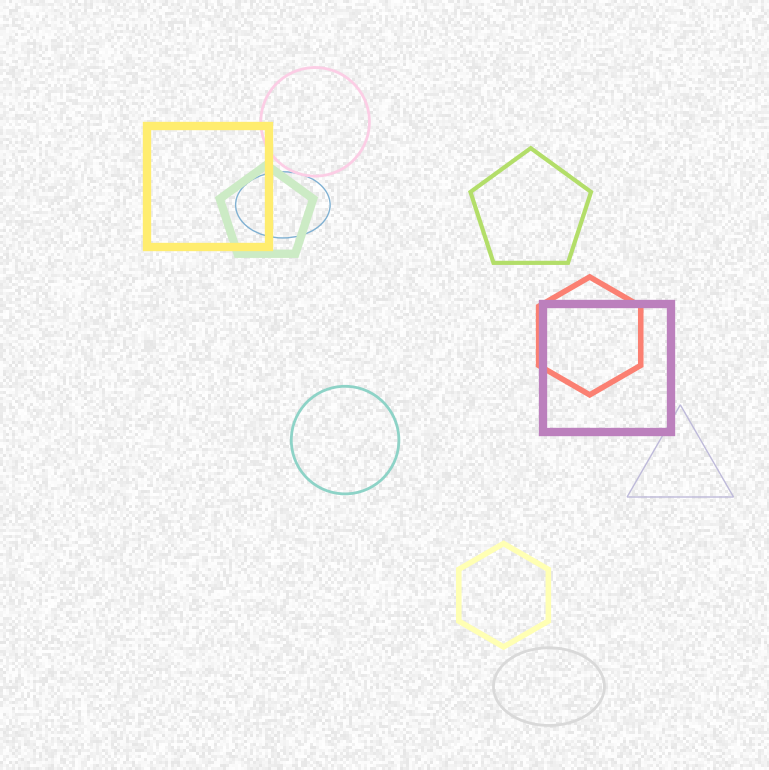[{"shape": "circle", "thickness": 1, "radius": 0.35, "center": [0.448, 0.428]}, {"shape": "hexagon", "thickness": 2, "radius": 0.34, "center": [0.654, 0.227]}, {"shape": "triangle", "thickness": 0.5, "radius": 0.4, "center": [0.884, 0.394]}, {"shape": "hexagon", "thickness": 2, "radius": 0.38, "center": [0.766, 0.564]}, {"shape": "oval", "thickness": 0.5, "radius": 0.31, "center": [0.367, 0.734]}, {"shape": "pentagon", "thickness": 1.5, "radius": 0.41, "center": [0.689, 0.725]}, {"shape": "circle", "thickness": 1, "radius": 0.35, "center": [0.409, 0.842]}, {"shape": "oval", "thickness": 1, "radius": 0.36, "center": [0.713, 0.108]}, {"shape": "square", "thickness": 3, "radius": 0.42, "center": [0.788, 0.522]}, {"shape": "pentagon", "thickness": 3, "radius": 0.32, "center": [0.346, 0.722]}, {"shape": "square", "thickness": 3, "radius": 0.4, "center": [0.27, 0.758]}]